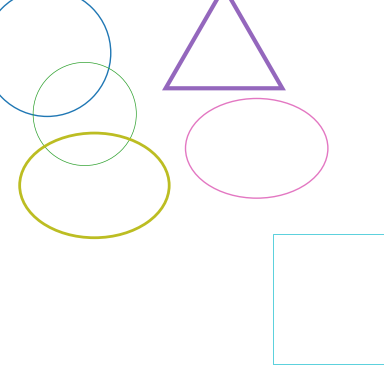[{"shape": "circle", "thickness": 1, "radius": 0.83, "center": [0.123, 0.863]}, {"shape": "circle", "thickness": 0.5, "radius": 0.67, "center": [0.22, 0.704]}, {"shape": "triangle", "thickness": 3, "radius": 0.87, "center": [0.582, 0.858]}, {"shape": "oval", "thickness": 1, "radius": 0.92, "center": [0.667, 0.615]}, {"shape": "oval", "thickness": 2, "radius": 0.97, "center": [0.245, 0.518]}, {"shape": "square", "thickness": 0.5, "radius": 0.85, "center": [0.878, 0.224]}]